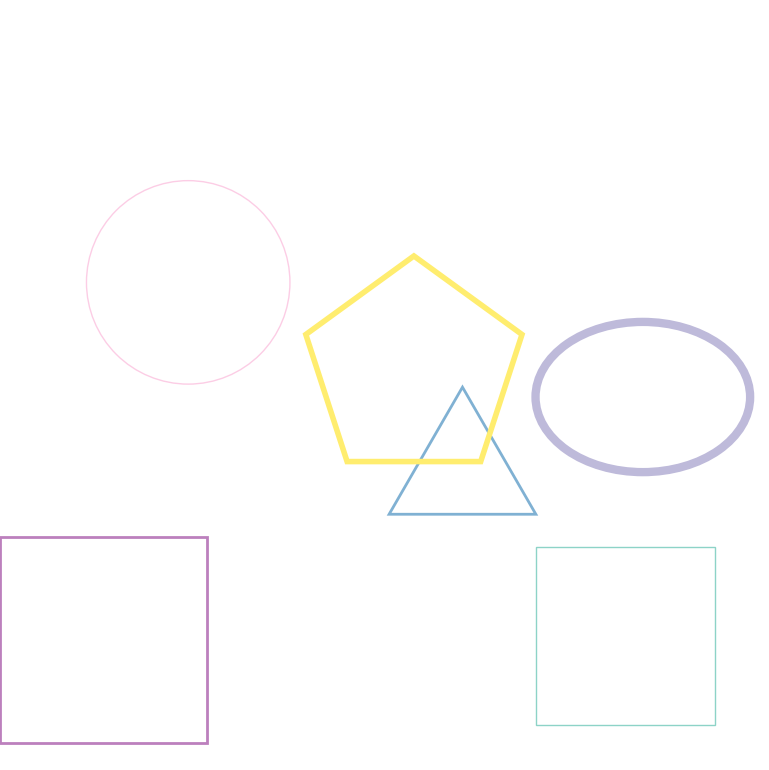[{"shape": "square", "thickness": 0.5, "radius": 0.58, "center": [0.812, 0.174]}, {"shape": "oval", "thickness": 3, "radius": 0.7, "center": [0.835, 0.484]}, {"shape": "triangle", "thickness": 1, "radius": 0.55, "center": [0.601, 0.387]}, {"shape": "circle", "thickness": 0.5, "radius": 0.66, "center": [0.244, 0.633]}, {"shape": "square", "thickness": 1, "radius": 0.67, "center": [0.134, 0.169]}, {"shape": "pentagon", "thickness": 2, "radius": 0.74, "center": [0.538, 0.52]}]